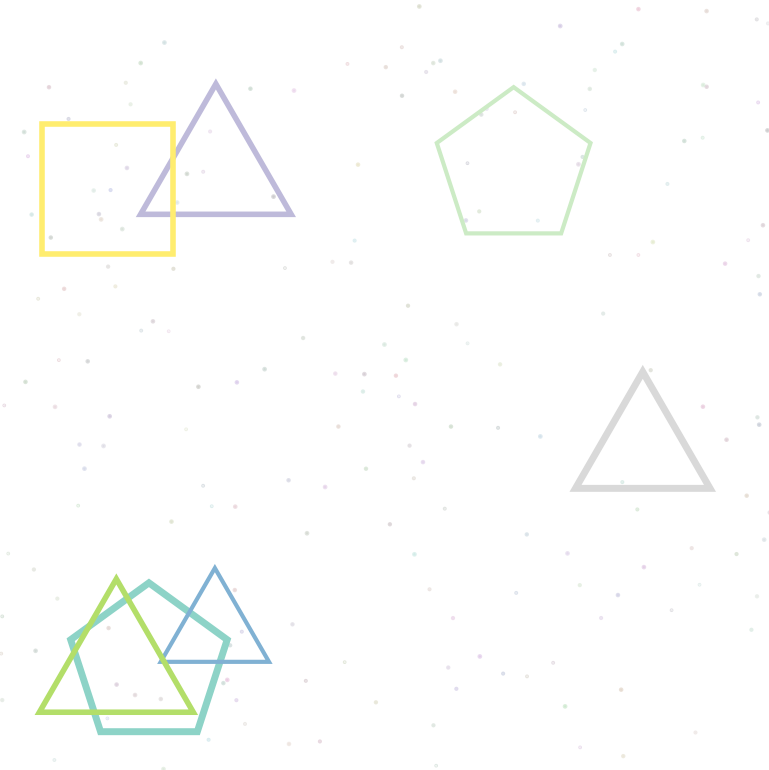[{"shape": "pentagon", "thickness": 2.5, "radius": 0.53, "center": [0.193, 0.136]}, {"shape": "triangle", "thickness": 2, "radius": 0.56, "center": [0.28, 0.778]}, {"shape": "triangle", "thickness": 1.5, "radius": 0.41, "center": [0.279, 0.181]}, {"shape": "triangle", "thickness": 2, "radius": 0.58, "center": [0.151, 0.133]}, {"shape": "triangle", "thickness": 2.5, "radius": 0.5, "center": [0.835, 0.416]}, {"shape": "pentagon", "thickness": 1.5, "radius": 0.52, "center": [0.667, 0.782]}, {"shape": "square", "thickness": 2, "radius": 0.42, "center": [0.14, 0.755]}]